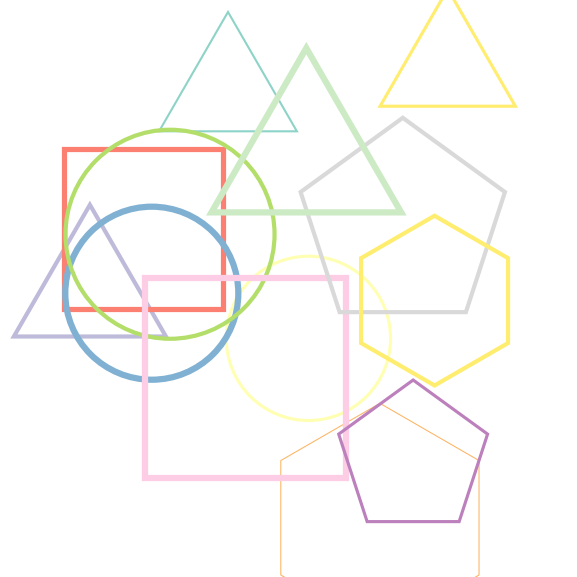[{"shape": "triangle", "thickness": 1, "radius": 0.69, "center": [0.395, 0.841]}, {"shape": "circle", "thickness": 1.5, "radius": 0.71, "center": [0.534, 0.413]}, {"shape": "triangle", "thickness": 2, "radius": 0.76, "center": [0.156, 0.492]}, {"shape": "square", "thickness": 2.5, "radius": 0.69, "center": [0.249, 0.602]}, {"shape": "circle", "thickness": 3, "radius": 0.75, "center": [0.263, 0.491]}, {"shape": "hexagon", "thickness": 0.5, "radius": 0.99, "center": [0.658, 0.103]}, {"shape": "circle", "thickness": 2, "radius": 0.9, "center": [0.294, 0.593]}, {"shape": "square", "thickness": 3, "radius": 0.87, "center": [0.426, 0.344]}, {"shape": "pentagon", "thickness": 2, "radius": 0.93, "center": [0.697, 0.609]}, {"shape": "pentagon", "thickness": 1.5, "radius": 0.68, "center": [0.715, 0.206]}, {"shape": "triangle", "thickness": 3, "radius": 0.95, "center": [0.53, 0.726]}, {"shape": "triangle", "thickness": 1.5, "radius": 0.68, "center": [0.775, 0.883]}, {"shape": "hexagon", "thickness": 2, "radius": 0.73, "center": [0.753, 0.479]}]